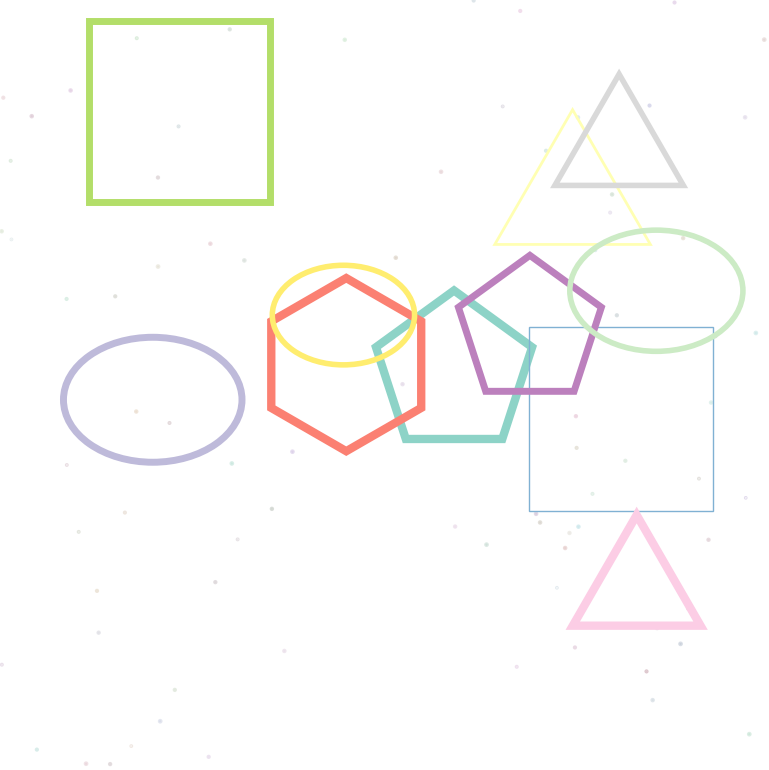[{"shape": "pentagon", "thickness": 3, "radius": 0.53, "center": [0.59, 0.516]}, {"shape": "triangle", "thickness": 1, "radius": 0.58, "center": [0.744, 0.741]}, {"shape": "oval", "thickness": 2.5, "radius": 0.58, "center": [0.198, 0.481]}, {"shape": "hexagon", "thickness": 3, "radius": 0.56, "center": [0.45, 0.526]}, {"shape": "square", "thickness": 0.5, "radius": 0.6, "center": [0.807, 0.456]}, {"shape": "square", "thickness": 2.5, "radius": 0.59, "center": [0.233, 0.856]}, {"shape": "triangle", "thickness": 3, "radius": 0.48, "center": [0.827, 0.235]}, {"shape": "triangle", "thickness": 2, "radius": 0.48, "center": [0.804, 0.807]}, {"shape": "pentagon", "thickness": 2.5, "radius": 0.49, "center": [0.688, 0.571]}, {"shape": "oval", "thickness": 2, "radius": 0.56, "center": [0.852, 0.622]}, {"shape": "oval", "thickness": 2, "radius": 0.46, "center": [0.446, 0.591]}]